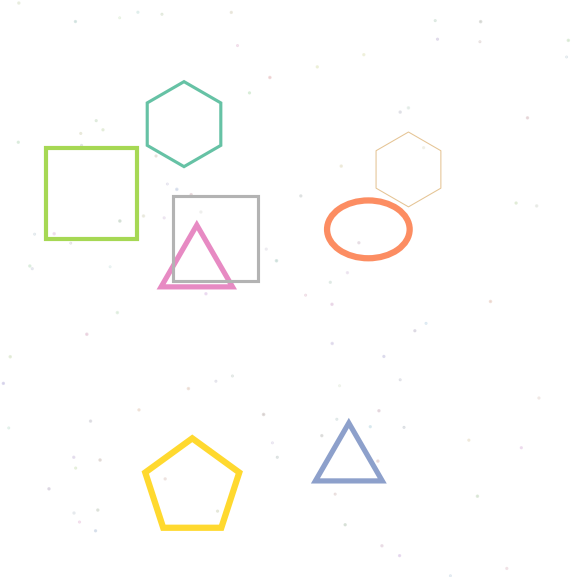[{"shape": "hexagon", "thickness": 1.5, "radius": 0.37, "center": [0.319, 0.784]}, {"shape": "oval", "thickness": 3, "radius": 0.36, "center": [0.638, 0.602]}, {"shape": "triangle", "thickness": 2.5, "radius": 0.33, "center": [0.604, 0.2]}, {"shape": "triangle", "thickness": 2.5, "radius": 0.36, "center": [0.341, 0.538]}, {"shape": "square", "thickness": 2, "radius": 0.39, "center": [0.158, 0.664]}, {"shape": "pentagon", "thickness": 3, "radius": 0.43, "center": [0.333, 0.155]}, {"shape": "hexagon", "thickness": 0.5, "radius": 0.32, "center": [0.707, 0.706]}, {"shape": "square", "thickness": 1.5, "radius": 0.37, "center": [0.373, 0.586]}]